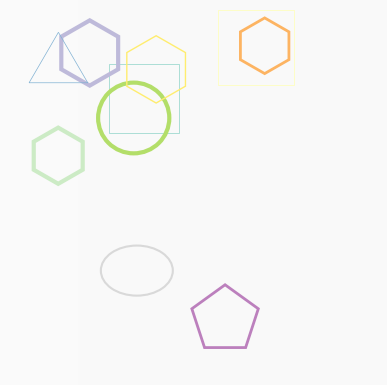[{"shape": "square", "thickness": 0.5, "radius": 0.45, "center": [0.371, 0.744]}, {"shape": "square", "thickness": 0.5, "radius": 0.49, "center": [0.661, 0.876]}, {"shape": "hexagon", "thickness": 3, "radius": 0.42, "center": [0.232, 0.862]}, {"shape": "triangle", "thickness": 0.5, "radius": 0.44, "center": [0.151, 0.829]}, {"shape": "hexagon", "thickness": 2, "radius": 0.36, "center": [0.683, 0.881]}, {"shape": "circle", "thickness": 3, "radius": 0.46, "center": [0.345, 0.694]}, {"shape": "oval", "thickness": 1.5, "radius": 0.46, "center": [0.353, 0.297]}, {"shape": "pentagon", "thickness": 2, "radius": 0.45, "center": [0.581, 0.17]}, {"shape": "hexagon", "thickness": 3, "radius": 0.36, "center": [0.15, 0.596]}, {"shape": "hexagon", "thickness": 1, "radius": 0.44, "center": [0.403, 0.82]}]